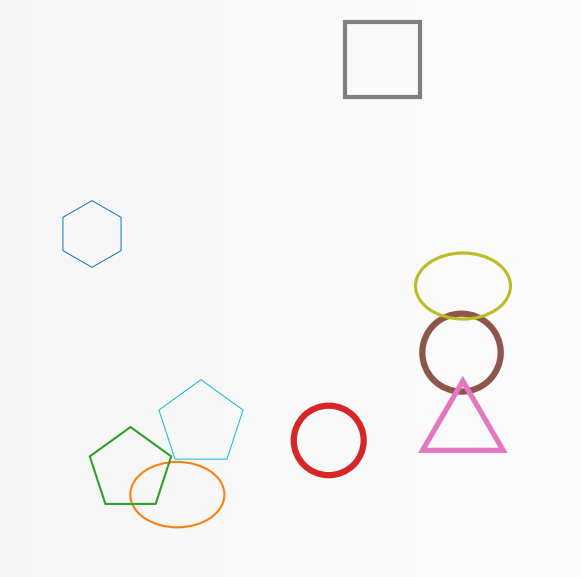[{"shape": "hexagon", "thickness": 0.5, "radius": 0.29, "center": [0.158, 0.594]}, {"shape": "oval", "thickness": 1, "radius": 0.4, "center": [0.305, 0.143]}, {"shape": "pentagon", "thickness": 1, "radius": 0.37, "center": [0.225, 0.186]}, {"shape": "circle", "thickness": 3, "radius": 0.3, "center": [0.566, 0.236]}, {"shape": "circle", "thickness": 3, "radius": 0.34, "center": [0.794, 0.389]}, {"shape": "triangle", "thickness": 2.5, "radius": 0.4, "center": [0.796, 0.259]}, {"shape": "square", "thickness": 2, "radius": 0.33, "center": [0.658, 0.896]}, {"shape": "oval", "thickness": 1.5, "radius": 0.41, "center": [0.797, 0.504]}, {"shape": "pentagon", "thickness": 0.5, "radius": 0.38, "center": [0.346, 0.266]}]